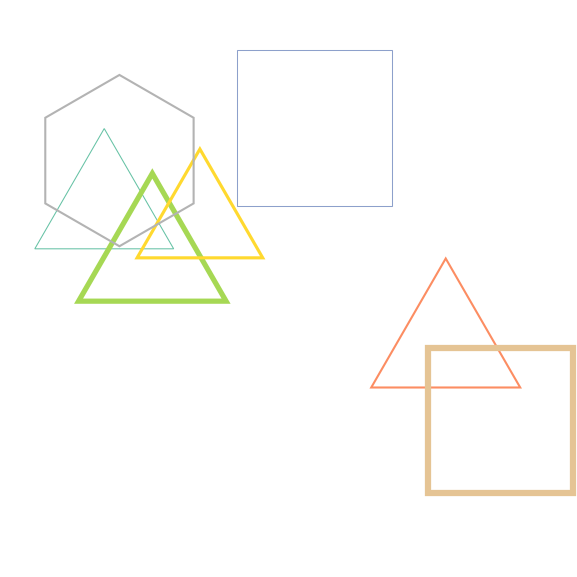[{"shape": "triangle", "thickness": 0.5, "radius": 0.69, "center": [0.18, 0.638]}, {"shape": "triangle", "thickness": 1, "radius": 0.74, "center": [0.772, 0.403]}, {"shape": "square", "thickness": 0.5, "radius": 0.67, "center": [0.544, 0.777]}, {"shape": "triangle", "thickness": 2.5, "radius": 0.74, "center": [0.264, 0.551]}, {"shape": "triangle", "thickness": 1.5, "radius": 0.63, "center": [0.346, 0.615]}, {"shape": "square", "thickness": 3, "radius": 0.63, "center": [0.867, 0.272]}, {"shape": "hexagon", "thickness": 1, "radius": 0.74, "center": [0.207, 0.721]}]